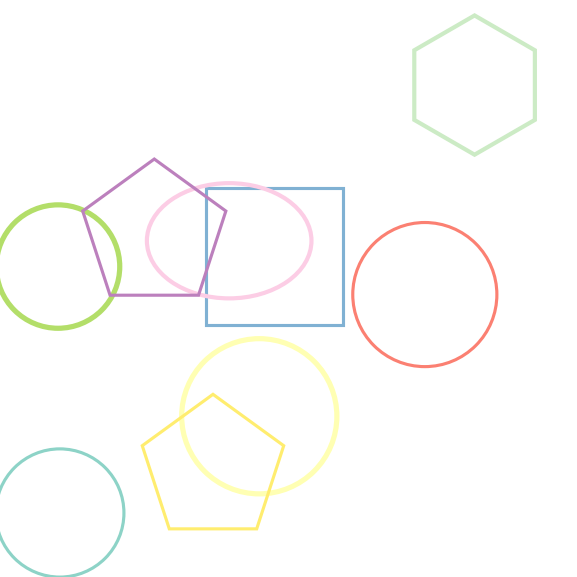[{"shape": "circle", "thickness": 1.5, "radius": 0.55, "center": [0.104, 0.111]}, {"shape": "circle", "thickness": 2.5, "radius": 0.67, "center": [0.449, 0.278]}, {"shape": "circle", "thickness": 1.5, "radius": 0.62, "center": [0.736, 0.489]}, {"shape": "square", "thickness": 1.5, "radius": 0.59, "center": [0.475, 0.555]}, {"shape": "circle", "thickness": 2.5, "radius": 0.53, "center": [0.1, 0.538]}, {"shape": "oval", "thickness": 2, "radius": 0.71, "center": [0.397, 0.582]}, {"shape": "pentagon", "thickness": 1.5, "radius": 0.65, "center": [0.267, 0.593]}, {"shape": "hexagon", "thickness": 2, "radius": 0.6, "center": [0.822, 0.852]}, {"shape": "pentagon", "thickness": 1.5, "radius": 0.64, "center": [0.369, 0.188]}]